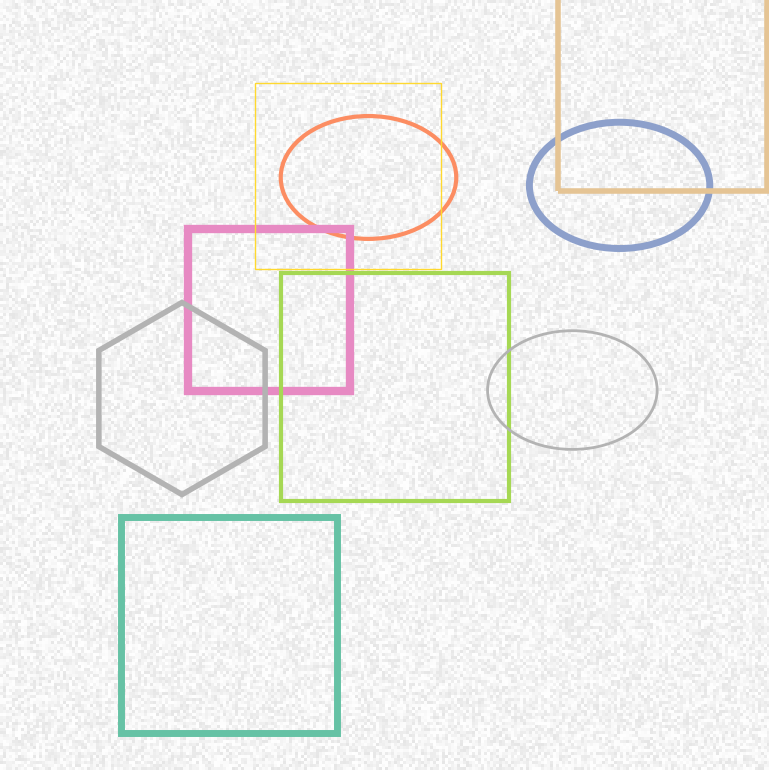[{"shape": "square", "thickness": 2.5, "radius": 0.7, "center": [0.298, 0.188]}, {"shape": "oval", "thickness": 1.5, "radius": 0.57, "center": [0.479, 0.77]}, {"shape": "oval", "thickness": 2.5, "radius": 0.59, "center": [0.805, 0.759]}, {"shape": "square", "thickness": 3, "radius": 0.53, "center": [0.349, 0.597]}, {"shape": "square", "thickness": 1.5, "radius": 0.74, "center": [0.513, 0.497]}, {"shape": "square", "thickness": 0.5, "radius": 0.6, "center": [0.452, 0.772]}, {"shape": "square", "thickness": 2, "radius": 0.68, "center": [0.861, 0.888]}, {"shape": "oval", "thickness": 1, "radius": 0.55, "center": [0.743, 0.493]}, {"shape": "hexagon", "thickness": 2, "radius": 0.62, "center": [0.236, 0.482]}]